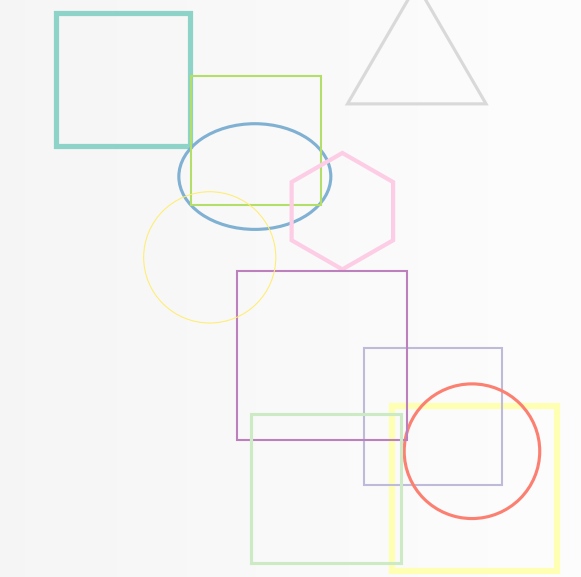[{"shape": "square", "thickness": 2.5, "radius": 0.58, "center": [0.212, 0.861]}, {"shape": "square", "thickness": 3, "radius": 0.71, "center": [0.816, 0.153]}, {"shape": "square", "thickness": 1, "radius": 0.59, "center": [0.745, 0.278]}, {"shape": "circle", "thickness": 1.5, "radius": 0.58, "center": [0.812, 0.218]}, {"shape": "oval", "thickness": 1.5, "radius": 0.65, "center": [0.438, 0.693]}, {"shape": "square", "thickness": 1, "radius": 0.56, "center": [0.44, 0.756]}, {"shape": "hexagon", "thickness": 2, "radius": 0.5, "center": [0.589, 0.633]}, {"shape": "triangle", "thickness": 1.5, "radius": 0.69, "center": [0.717, 0.888]}, {"shape": "square", "thickness": 1, "radius": 0.73, "center": [0.553, 0.383]}, {"shape": "square", "thickness": 1.5, "radius": 0.64, "center": [0.561, 0.153]}, {"shape": "circle", "thickness": 0.5, "radius": 0.57, "center": [0.361, 0.553]}]